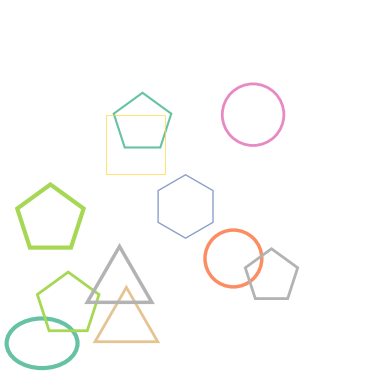[{"shape": "pentagon", "thickness": 1.5, "radius": 0.39, "center": [0.37, 0.68]}, {"shape": "oval", "thickness": 3, "radius": 0.46, "center": [0.109, 0.108]}, {"shape": "circle", "thickness": 2.5, "radius": 0.37, "center": [0.606, 0.329]}, {"shape": "hexagon", "thickness": 1, "radius": 0.41, "center": [0.482, 0.464]}, {"shape": "circle", "thickness": 2, "radius": 0.4, "center": [0.657, 0.702]}, {"shape": "pentagon", "thickness": 2, "radius": 0.42, "center": [0.177, 0.209]}, {"shape": "pentagon", "thickness": 3, "radius": 0.45, "center": [0.131, 0.43]}, {"shape": "square", "thickness": 0.5, "radius": 0.38, "center": [0.353, 0.625]}, {"shape": "triangle", "thickness": 2, "radius": 0.47, "center": [0.328, 0.159]}, {"shape": "pentagon", "thickness": 2, "radius": 0.36, "center": [0.705, 0.282]}, {"shape": "triangle", "thickness": 2.5, "radius": 0.48, "center": [0.31, 0.263]}]